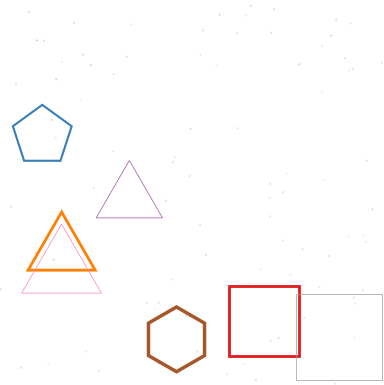[{"shape": "square", "thickness": 2, "radius": 0.46, "center": [0.686, 0.166]}, {"shape": "pentagon", "thickness": 1.5, "radius": 0.4, "center": [0.11, 0.647]}, {"shape": "triangle", "thickness": 0.5, "radius": 0.5, "center": [0.336, 0.484]}, {"shape": "triangle", "thickness": 2, "radius": 0.5, "center": [0.16, 0.349]}, {"shape": "hexagon", "thickness": 2.5, "radius": 0.42, "center": [0.458, 0.119]}, {"shape": "triangle", "thickness": 0.5, "radius": 0.6, "center": [0.16, 0.298]}, {"shape": "square", "thickness": 0.5, "radius": 0.56, "center": [0.881, 0.125]}]